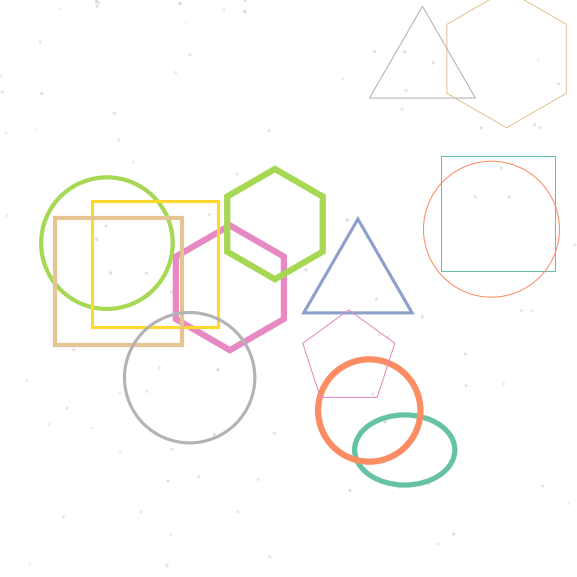[{"shape": "square", "thickness": 0.5, "radius": 0.49, "center": [0.862, 0.63]}, {"shape": "oval", "thickness": 2.5, "radius": 0.43, "center": [0.701, 0.22]}, {"shape": "circle", "thickness": 0.5, "radius": 0.59, "center": [0.851, 0.602]}, {"shape": "circle", "thickness": 3, "radius": 0.44, "center": [0.639, 0.288]}, {"shape": "triangle", "thickness": 1.5, "radius": 0.54, "center": [0.62, 0.512]}, {"shape": "pentagon", "thickness": 0.5, "radius": 0.42, "center": [0.604, 0.379]}, {"shape": "hexagon", "thickness": 3, "radius": 0.54, "center": [0.398, 0.501]}, {"shape": "circle", "thickness": 2, "radius": 0.57, "center": [0.185, 0.578]}, {"shape": "hexagon", "thickness": 3, "radius": 0.48, "center": [0.476, 0.611]}, {"shape": "square", "thickness": 1.5, "radius": 0.55, "center": [0.268, 0.542]}, {"shape": "square", "thickness": 2, "radius": 0.55, "center": [0.205, 0.512]}, {"shape": "hexagon", "thickness": 0.5, "radius": 0.6, "center": [0.877, 0.897]}, {"shape": "circle", "thickness": 1.5, "radius": 0.56, "center": [0.328, 0.345]}, {"shape": "triangle", "thickness": 0.5, "radius": 0.53, "center": [0.732, 0.882]}]